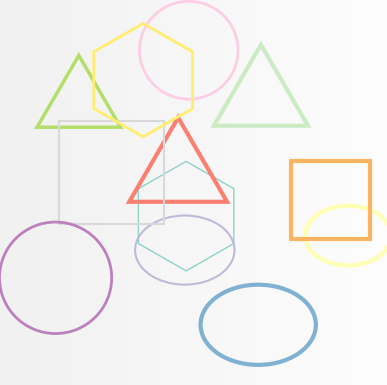[{"shape": "hexagon", "thickness": 1, "radius": 0.71, "center": [0.48, 0.439]}, {"shape": "oval", "thickness": 3, "radius": 0.55, "center": [0.898, 0.388]}, {"shape": "oval", "thickness": 1.5, "radius": 0.64, "center": [0.477, 0.35]}, {"shape": "triangle", "thickness": 3, "radius": 0.73, "center": [0.46, 0.549]}, {"shape": "oval", "thickness": 3, "radius": 0.74, "center": [0.666, 0.156]}, {"shape": "square", "thickness": 3, "radius": 0.5, "center": [0.853, 0.48]}, {"shape": "triangle", "thickness": 2.5, "radius": 0.62, "center": [0.203, 0.732]}, {"shape": "circle", "thickness": 2, "radius": 0.64, "center": [0.487, 0.87]}, {"shape": "square", "thickness": 1.5, "radius": 0.67, "center": [0.288, 0.551]}, {"shape": "circle", "thickness": 2, "radius": 0.72, "center": [0.143, 0.278]}, {"shape": "triangle", "thickness": 3, "radius": 0.7, "center": [0.673, 0.744]}, {"shape": "hexagon", "thickness": 2, "radius": 0.74, "center": [0.37, 0.792]}]